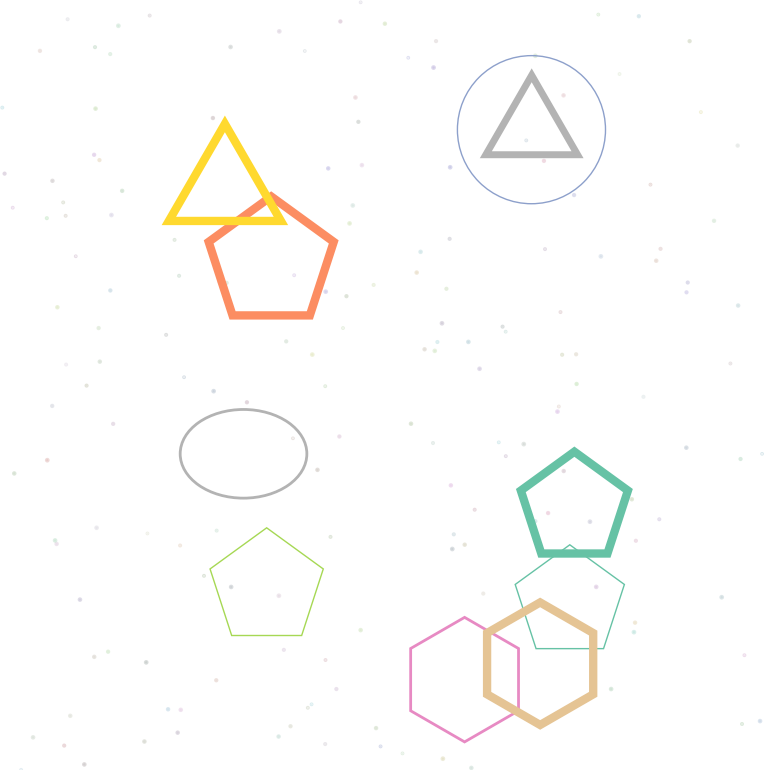[{"shape": "pentagon", "thickness": 3, "radius": 0.37, "center": [0.746, 0.34]}, {"shape": "pentagon", "thickness": 0.5, "radius": 0.37, "center": [0.74, 0.218]}, {"shape": "pentagon", "thickness": 3, "radius": 0.43, "center": [0.352, 0.659]}, {"shape": "circle", "thickness": 0.5, "radius": 0.48, "center": [0.69, 0.832]}, {"shape": "hexagon", "thickness": 1, "radius": 0.4, "center": [0.603, 0.117]}, {"shape": "pentagon", "thickness": 0.5, "radius": 0.39, "center": [0.346, 0.237]}, {"shape": "triangle", "thickness": 3, "radius": 0.42, "center": [0.292, 0.755]}, {"shape": "hexagon", "thickness": 3, "radius": 0.4, "center": [0.701, 0.138]}, {"shape": "oval", "thickness": 1, "radius": 0.41, "center": [0.316, 0.411]}, {"shape": "triangle", "thickness": 2.5, "radius": 0.34, "center": [0.691, 0.833]}]